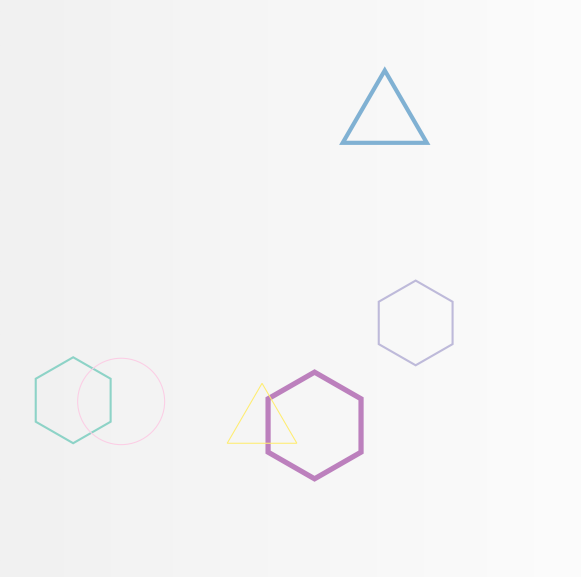[{"shape": "hexagon", "thickness": 1, "radius": 0.37, "center": [0.126, 0.306]}, {"shape": "hexagon", "thickness": 1, "radius": 0.37, "center": [0.715, 0.44]}, {"shape": "triangle", "thickness": 2, "radius": 0.42, "center": [0.662, 0.794]}, {"shape": "circle", "thickness": 0.5, "radius": 0.37, "center": [0.208, 0.304]}, {"shape": "hexagon", "thickness": 2.5, "radius": 0.46, "center": [0.541, 0.262]}, {"shape": "triangle", "thickness": 0.5, "radius": 0.35, "center": [0.451, 0.266]}]